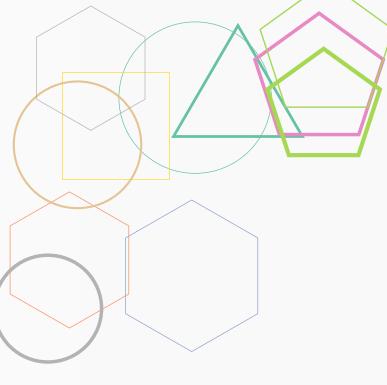[{"shape": "circle", "thickness": 0.5, "radius": 0.98, "center": [0.504, 0.746]}, {"shape": "triangle", "thickness": 2, "radius": 0.96, "center": [0.614, 0.741]}, {"shape": "hexagon", "thickness": 0.5, "radius": 0.88, "center": [0.179, 0.325]}, {"shape": "hexagon", "thickness": 0.5, "radius": 0.98, "center": [0.495, 0.284]}, {"shape": "pentagon", "thickness": 2.5, "radius": 0.87, "center": [0.824, 0.791]}, {"shape": "pentagon", "thickness": 1, "radius": 0.9, "center": [0.843, 0.868]}, {"shape": "pentagon", "thickness": 3, "radius": 0.76, "center": [0.835, 0.721]}, {"shape": "square", "thickness": 0.5, "radius": 0.69, "center": [0.298, 0.674]}, {"shape": "circle", "thickness": 1.5, "radius": 0.82, "center": [0.2, 0.624]}, {"shape": "circle", "thickness": 2.5, "radius": 0.69, "center": [0.123, 0.198]}, {"shape": "hexagon", "thickness": 0.5, "radius": 0.81, "center": [0.234, 0.823]}]